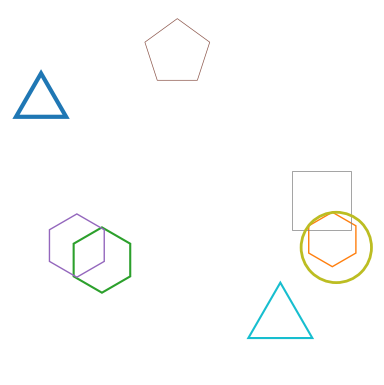[{"shape": "triangle", "thickness": 3, "radius": 0.38, "center": [0.107, 0.734]}, {"shape": "hexagon", "thickness": 1, "radius": 0.35, "center": [0.863, 0.378]}, {"shape": "hexagon", "thickness": 1.5, "radius": 0.42, "center": [0.265, 0.325]}, {"shape": "hexagon", "thickness": 1, "radius": 0.41, "center": [0.2, 0.362]}, {"shape": "pentagon", "thickness": 0.5, "radius": 0.44, "center": [0.461, 0.863]}, {"shape": "square", "thickness": 0.5, "radius": 0.39, "center": [0.835, 0.48]}, {"shape": "circle", "thickness": 2, "radius": 0.46, "center": [0.873, 0.357]}, {"shape": "triangle", "thickness": 1.5, "radius": 0.48, "center": [0.728, 0.17]}]